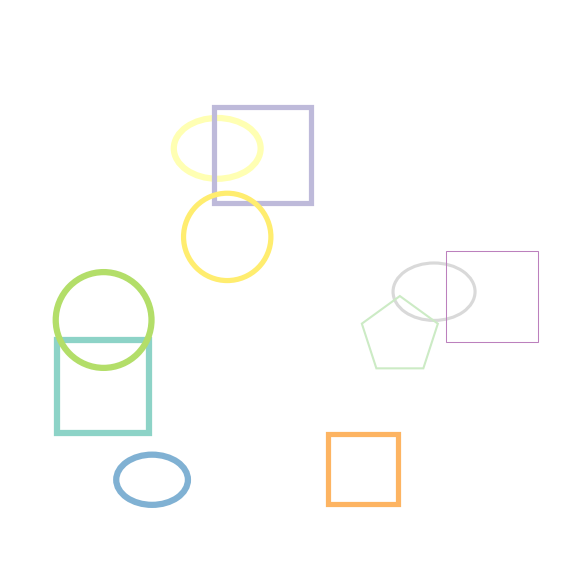[{"shape": "square", "thickness": 3, "radius": 0.4, "center": [0.179, 0.33]}, {"shape": "oval", "thickness": 3, "radius": 0.38, "center": [0.376, 0.742]}, {"shape": "square", "thickness": 2.5, "radius": 0.42, "center": [0.454, 0.731]}, {"shape": "oval", "thickness": 3, "radius": 0.31, "center": [0.263, 0.168]}, {"shape": "square", "thickness": 2.5, "radius": 0.3, "center": [0.628, 0.187]}, {"shape": "circle", "thickness": 3, "radius": 0.41, "center": [0.179, 0.445]}, {"shape": "oval", "thickness": 1.5, "radius": 0.36, "center": [0.752, 0.494]}, {"shape": "square", "thickness": 0.5, "radius": 0.4, "center": [0.852, 0.486]}, {"shape": "pentagon", "thickness": 1, "radius": 0.35, "center": [0.692, 0.417]}, {"shape": "circle", "thickness": 2.5, "radius": 0.38, "center": [0.393, 0.589]}]